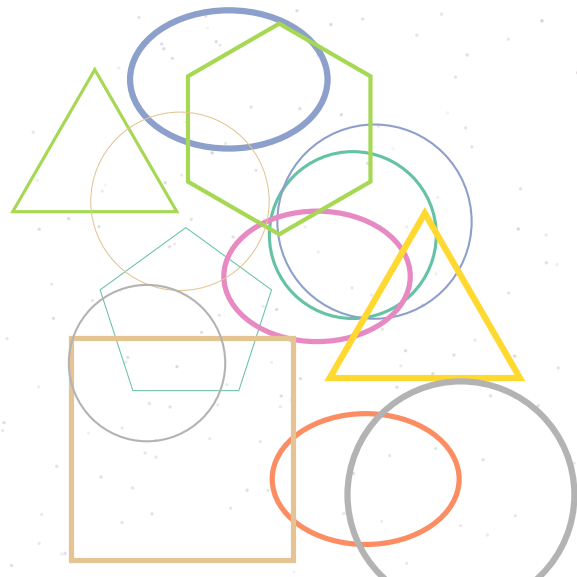[{"shape": "pentagon", "thickness": 0.5, "radius": 0.78, "center": [0.322, 0.449]}, {"shape": "circle", "thickness": 1.5, "radius": 0.72, "center": [0.611, 0.592]}, {"shape": "oval", "thickness": 2.5, "radius": 0.81, "center": [0.633, 0.17]}, {"shape": "oval", "thickness": 3, "radius": 0.85, "center": [0.396, 0.862]}, {"shape": "circle", "thickness": 1, "radius": 0.84, "center": [0.648, 0.615]}, {"shape": "oval", "thickness": 2.5, "radius": 0.81, "center": [0.549, 0.521]}, {"shape": "triangle", "thickness": 1.5, "radius": 0.82, "center": [0.164, 0.715]}, {"shape": "hexagon", "thickness": 2, "radius": 0.91, "center": [0.483, 0.776]}, {"shape": "triangle", "thickness": 3, "radius": 0.95, "center": [0.736, 0.44]}, {"shape": "circle", "thickness": 0.5, "radius": 0.77, "center": [0.312, 0.651]}, {"shape": "square", "thickness": 2.5, "radius": 0.96, "center": [0.314, 0.222]}, {"shape": "circle", "thickness": 1, "radius": 0.68, "center": [0.255, 0.37]}, {"shape": "circle", "thickness": 3, "radius": 0.98, "center": [0.798, 0.142]}]